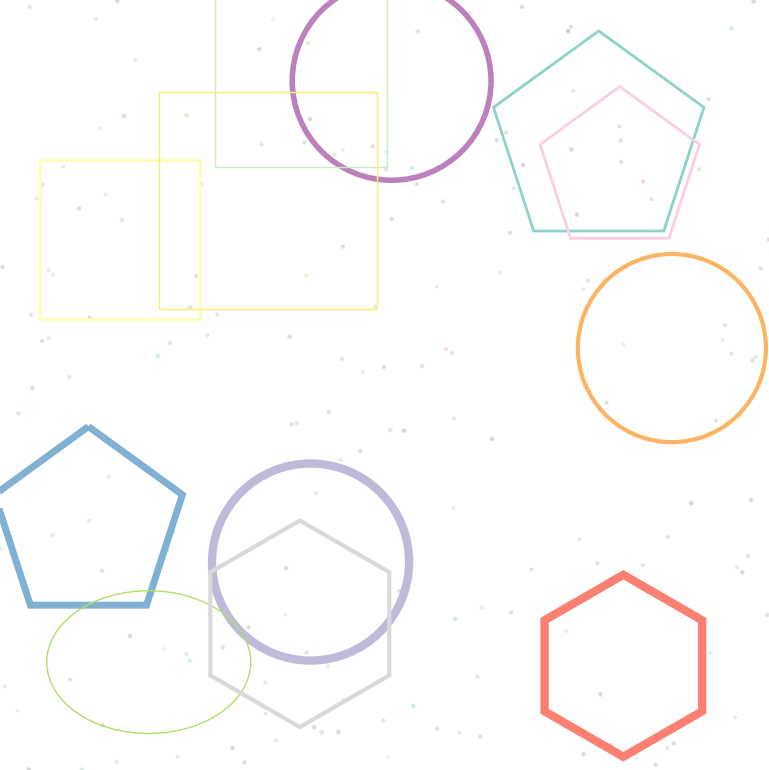[{"shape": "pentagon", "thickness": 1, "radius": 0.72, "center": [0.778, 0.816]}, {"shape": "square", "thickness": 1, "radius": 0.52, "center": [0.156, 0.689]}, {"shape": "circle", "thickness": 3, "radius": 0.64, "center": [0.403, 0.27]}, {"shape": "hexagon", "thickness": 3, "radius": 0.59, "center": [0.81, 0.135]}, {"shape": "pentagon", "thickness": 2.5, "radius": 0.64, "center": [0.115, 0.318]}, {"shape": "circle", "thickness": 1.5, "radius": 0.61, "center": [0.873, 0.548]}, {"shape": "oval", "thickness": 0.5, "radius": 0.66, "center": [0.193, 0.14]}, {"shape": "pentagon", "thickness": 1, "radius": 0.54, "center": [0.805, 0.779]}, {"shape": "hexagon", "thickness": 1.5, "radius": 0.67, "center": [0.389, 0.19]}, {"shape": "circle", "thickness": 2, "radius": 0.65, "center": [0.509, 0.895]}, {"shape": "square", "thickness": 0.5, "radius": 0.56, "center": [0.391, 0.895]}, {"shape": "square", "thickness": 0.5, "radius": 0.71, "center": [0.348, 0.74]}]